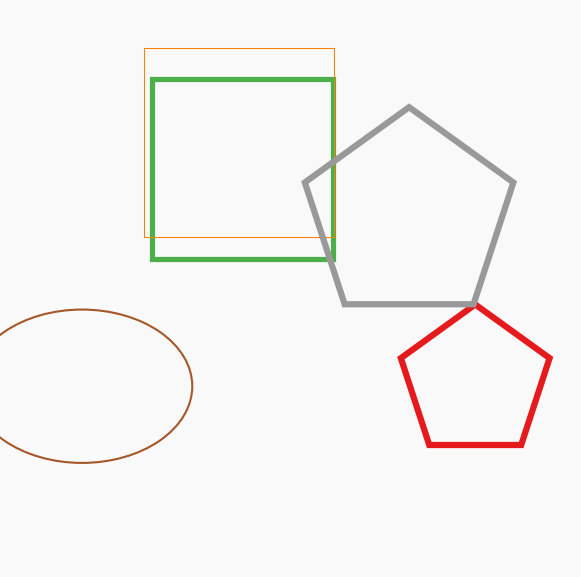[{"shape": "pentagon", "thickness": 3, "radius": 0.67, "center": [0.818, 0.337]}, {"shape": "square", "thickness": 2.5, "radius": 0.78, "center": [0.418, 0.707]}, {"shape": "square", "thickness": 0.5, "radius": 0.82, "center": [0.411, 0.752]}, {"shape": "oval", "thickness": 1, "radius": 0.95, "center": [0.141, 0.33]}, {"shape": "pentagon", "thickness": 3, "radius": 0.94, "center": [0.704, 0.625]}]